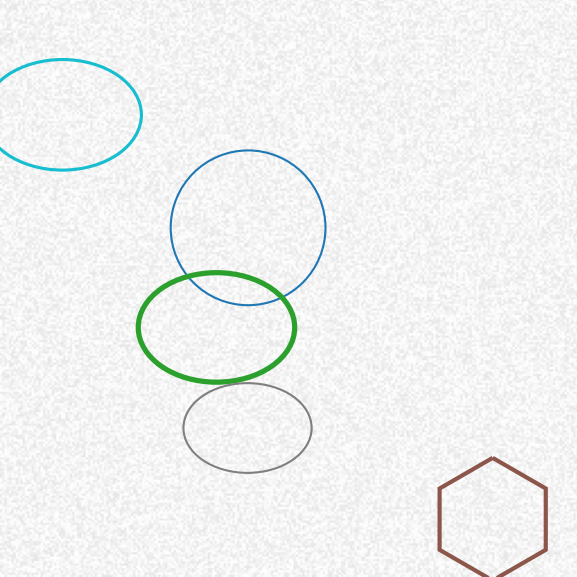[{"shape": "circle", "thickness": 1, "radius": 0.67, "center": [0.43, 0.605]}, {"shape": "oval", "thickness": 2.5, "radius": 0.68, "center": [0.375, 0.432]}, {"shape": "hexagon", "thickness": 2, "radius": 0.53, "center": [0.853, 0.1]}, {"shape": "oval", "thickness": 1, "radius": 0.55, "center": [0.429, 0.258]}, {"shape": "oval", "thickness": 1.5, "radius": 0.68, "center": [0.108, 0.8]}]